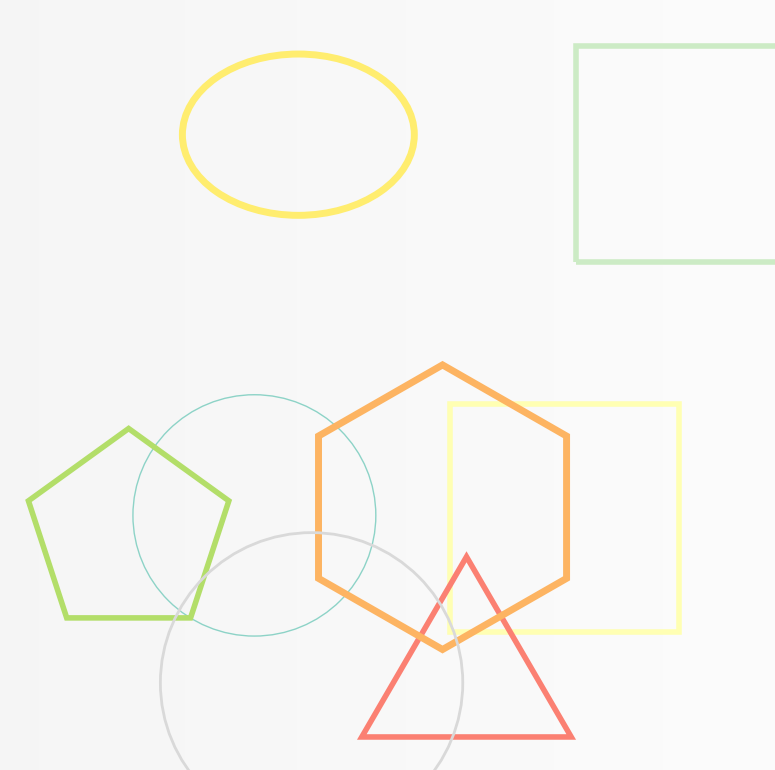[{"shape": "circle", "thickness": 0.5, "radius": 0.78, "center": [0.328, 0.331]}, {"shape": "square", "thickness": 2, "radius": 0.74, "center": [0.728, 0.328]}, {"shape": "triangle", "thickness": 2, "radius": 0.78, "center": [0.602, 0.121]}, {"shape": "hexagon", "thickness": 2.5, "radius": 0.92, "center": [0.571, 0.341]}, {"shape": "pentagon", "thickness": 2, "radius": 0.68, "center": [0.166, 0.308]}, {"shape": "circle", "thickness": 1, "radius": 0.98, "center": [0.402, 0.113]}, {"shape": "square", "thickness": 2, "radius": 0.7, "center": [0.883, 0.8]}, {"shape": "oval", "thickness": 2.5, "radius": 0.75, "center": [0.385, 0.825]}]